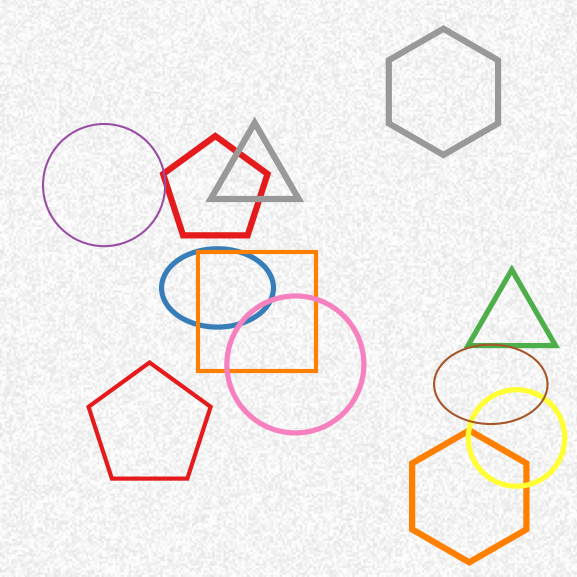[{"shape": "pentagon", "thickness": 2, "radius": 0.56, "center": [0.259, 0.26]}, {"shape": "pentagon", "thickness": 3, "radius": 0.48, "center": [0.373, 0.669]}, {"shape": "oval", "thickness": 2.5, "radius": 0.48, "center": [0.377, 0.501]}, {"shape": "triangle", "thickness": 2.5, "radius": 0.44, "center": [0.886, 0.445]}, {"shape": "circle", "thickness": 1, "radius": 0.53, "center": [0.18, 0.679]}, {"shape": "square", "thickness": 2, "radius": 0.51, "center": [0.445, 0.46]}, {"shape": "hexagon", "thickness": 3, "radius": 0.57, "center": [0.813, 0.14]}, {"shape": "circle", "thickness": 2.5, "radius": 0.42, "center": [0.894, 0.241]}, {"shape": "oval", "thickness": 1, "radius": 0.49, "center": [0.85, 0.334]}, {"shape": "circle", "thickness": 2.5, "radius": 0.59, "center": [0.511, 0.368]}, {"shape": "hexagon", "thickness": 3, "radius": 0.55, "center": [0.768, 0.84]}, {"shape": "triangle", "thickness": 3, "radius": 0.44, "center": [0.441, 0.698]}]